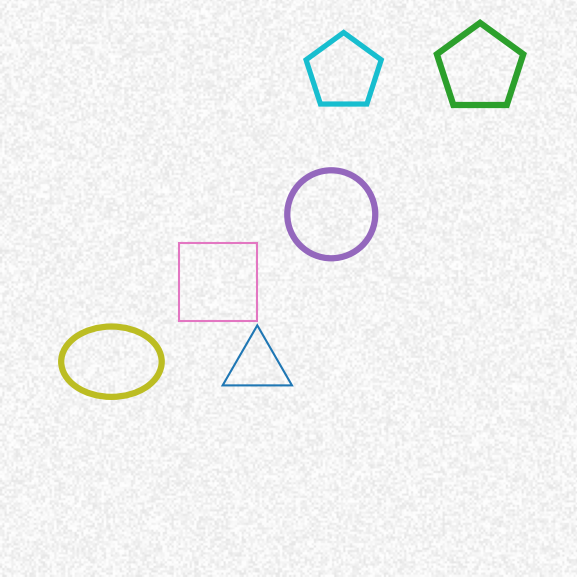[{"shape": "triangle", "thickness": 1, "radius": 0.35, "center": [0.446, 0.366]}, {"shape": "pentagon", "thickness": 3, "radius": 0.39, "center": [0.831, 0.881]}, {"shape": "circle", "thickness": 3, "radius": 0.38, "center": [0.574, 0.628]}, {"shape": "square", "thickness": 1, "radius": 0.33, "center": [0.377, 0.511]}, {"shape": "oval", "thickness": 3, "radius": 0.44, "center": [0.193, 0.373]}, {"shape": "pentagon", "thickness": 2.5, "radius": 0.34, "center": [0.595, 0.874]}]